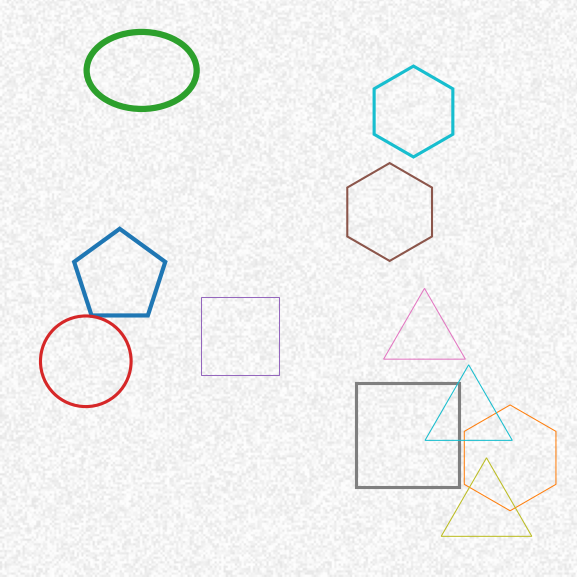[{"shape": "pentagon", "thickness": 2, "radius": 0.41, "center": [0.207, 0.52]}, {"shape": "hexagon", "thickness": 0.5, "radius": 0.46, "center": [0.883, 0.206]}, {"shape": "oval", "thickness": 3, "radius": 0.48, "center": [0.245, 0.877]}, {"shape": "circle", "thickness": 1.5, "radius": 0.39, "center": [0.149, 0.374]}, {"shape": "square", "thickness": 0.5, "radius": 0.34, "center": [0.416, 0.417]}, {"shape": "hexagon", "thickness": 1, "radius": 0.42, "center": [0.675, 0.632]}, {"shape": "triangle", "thickness": 0.5, "radius": 0.41, "center": [0.735, 0.418]}, {"shape": "square", "thickness": 1.5, "radius": 0.45, "center": [0.705, 0.246]}, {"shape": "triangle", "thickness": 0.5, "radius": 0.45, "center": [0.842, 0.116]}, {"shape": "triangle", "thickness": 0.5, "radius": 0.44, "center": [0.812, 0.28]}, {"shape": "hexagon", "thickness": 1.5, "radius": 0.39, "center": [0.716, 0.806]}]